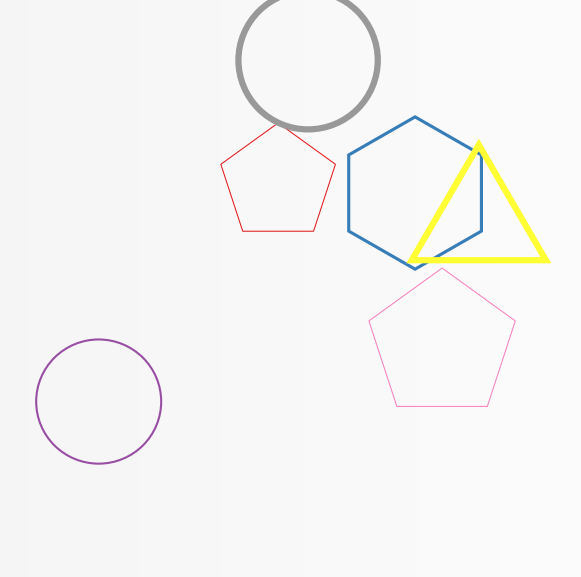[{"shape": "pentagon", "thickness": 0.5, "radius": 0.52, "center": [0.479, 0.683]}, {"shape": "hexagon", "thickness": 1.5, "radius": 0.66, "center": [0.714, 0.665]}, {"shape": "circle", "thickness": 1, "radius": 0.54, "center": [0.17, 0.304]}, {"shape": "triangle", "thickness": 3, "radius": 0.67, "center": [0.824, 0.615]}, {"shape": "pentagon", "thickness": 0.5, "radius": 0.66, "center": [0.761, 0.403]}, {"shape": "circle", "thickness": 3, "radius": 0.6, "center": [0.53, 0.895]}]